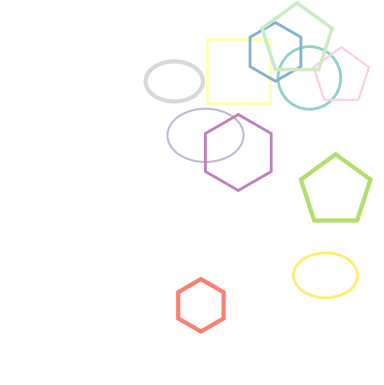[{"shape": "circle", "thickness": 2, "radius": 0.41, "center": [0.804, 0.798]}, {"shape": "square", "thickness": 2, "radius": 0.41, "center": [0.619, 0.815]}, {"shape": "oval", "thickness": 1.5, "radius": 0.49, "center": [0.534, 0.648]}, {"shape": "hexagon", "thickness": 3, "radius": 0.34, "center": [0.522, 0.207]}, {"shape": "hexagon", "thickness": 2, "radius": 0.38, "center": [0.715, 0.865]}, {"shape": "pentagon", "thickness": 3, "radius": 0.48, "center": [0.872, 0.504]}, {"shape": "pentagon", "thickness": 1.5, "radius": 0.38, "center": [0.887, 0.802]}, {"shape": "oval", "thickness": 3, "radius": 0.37, "center": [0.453, 0.789]}, {"shape": "hexagon", "thickness": 2, "radius": 0.49, "center": [0.619, 0.604]}, {"shape": "pentagon", "thickness": 2.5, "radius": 0.48, "center": [0.772, 0.897]}, {"shape": "oval", "thickness": 2, "radius": 0.42, "center": [0.845, 0.285]}]